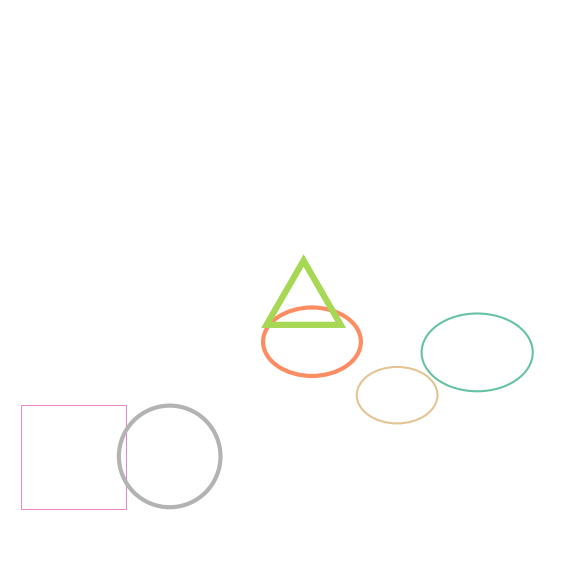[{"shape": "oval", "thickness": 1, "radius": 0.48, "center": [0.826, 0.389]}, {"shape": "oval", "thickness": 2, "radius": 0.42, "center": [0.54, 0.407]}, {"shape": "square", "thickness": 0.5, "radius": 0.45, "center": [0.127, 0.208]}, {"shape": "triangle", "thickness": 3, "radius": 0.37, "center": [0.526, 0.474]}, {"shape": "oval", "thickness": 1, "radius": 0.35, "center": [0.688, 0.315]}, {"shape": "circle", "thickness": 2, "radius": 0.44, "center": [0.294, 0.209]}]